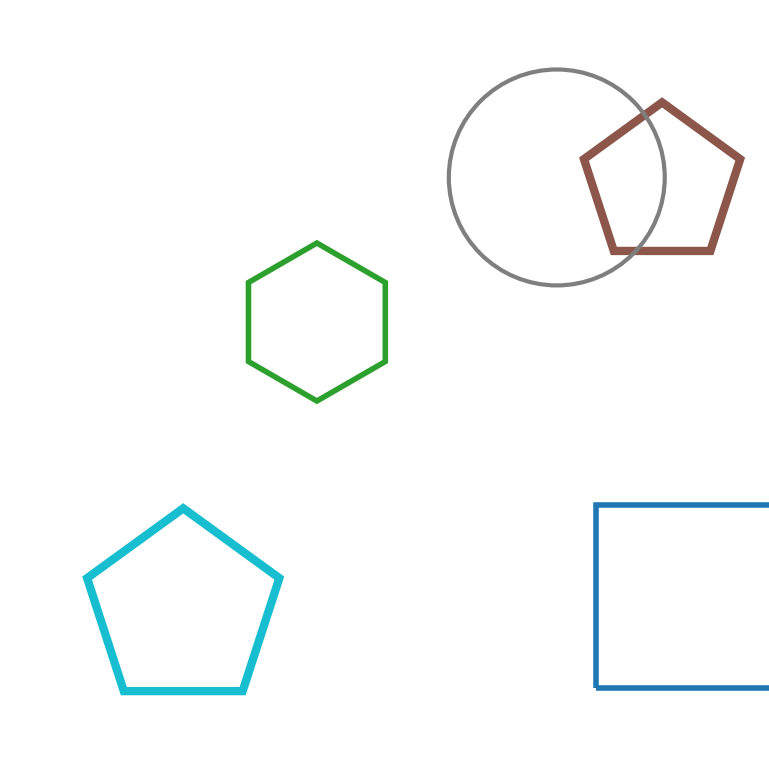[{"shape": "square", "thickness": 2, "radius": 0.59, "center": [0.892, 0.225]}, {"shape": "hexagon", "thickness": 2, "radius": 0.51, "center": [0.412, 0.582]}, {"shape": "pentagon", "thickness": 3, "radius": 0.53, "center": [0.86, 0.76]}, {"shape": "circle", "thickness": 1.5, "radius": 0.7, "center": [0.723, 0.77]}, {"shape": "pentagon", "thickness": 3, "radius": 0.66, "center": [0.238, 0.209]}]